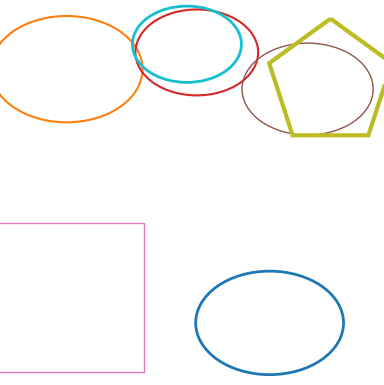[{"shape": "oval", "thickness": 2, "radius": 0.96, "center": [0.7, 0.161]}, {"shape": "oval", "thickness": 1.5, "radius": 0.99, "center": [0.173, 0.82]}, {"shape": "oval", "thickness": 1.5, "radius": 0.8, "center": [0.511, 0.864]}, {"shape": "oval", "thickness": 1, "radius": 0.85, "center": [0.799, 0.769]}, {"shape": "square", "thickness": 1, "radius": 0.96, "center": [0.181, 0.228]}, {"shape": "pentagon", "thickness": 3, "radius": 0.84, "center": [0.858, 0.784]}, {"shape": "oval", "thickness": 2, "radius": 0.71, "center": [0.486, 0.885]}]